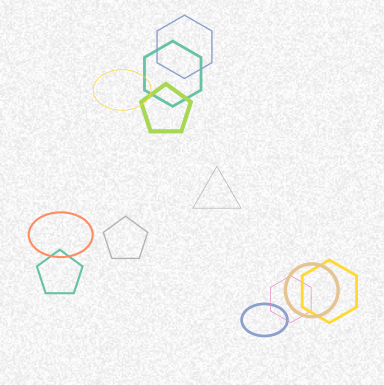[{"shape": "hexagon", "thickness": 2, "radius": 0.42, "center": [0.449, 0.808]}, {"shape": "pentagon", "thickness": 1.5, "radius": 0.31, "center": [0.155, 0.289]}, {"shape": "oval", "thickness": 1.5, "radius": 0.42, "center": [0.158, 0.39]}, {"shape": "hexagon", "thickness": 1, "radius": 0.41, "center": [0.479, 0.878]}, {"shape": "oval", "thickness": 2, "radius": 0.3, "center": [0.687, 0.169]}, {"shape": "hexagon", "thickness": 0.5, "radius": 0.31, "center": [0.755, 0.223]}, {"shape": "pentagon", "thickness": 3, "radius": 0.34, "center": [0.431, 0.714]}, {"shape": "hexagon", "thickness": 2, "radius": 0.41, "center": [0.856, 0.243]}, {"shape": "oval", "thickness": 0.5, "radius": 0.38, "center": [0.317, 0.766]}, {"shape": "circle", "thickness": 2.5, "radius": 0.34, "center": [0.81, 0.246]}, {"shape": "pentagon", "thickness": 1, "radius": 0.3, "center": [0.326, 0.378]}, {"shape": "triangle", "thickness": 0.5, "radius": 0.36, "center": [0.563, 0.496]}]